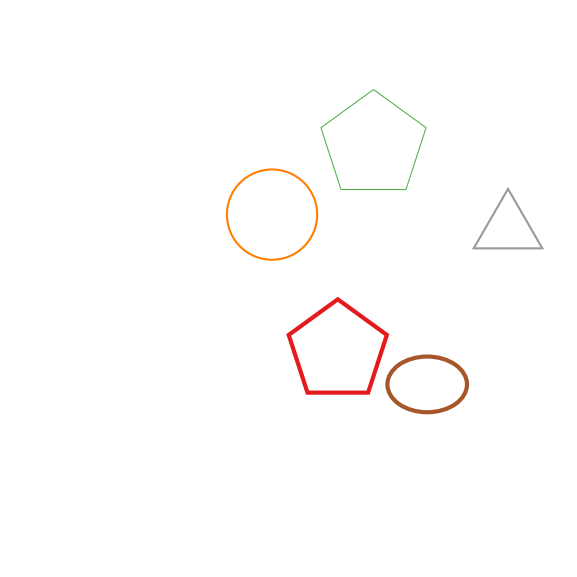[{"shape": "pentagon", "thickness": 2, "radius": 0.45, "center": [0.585, 0.392]}, {"shape": "pentagon", "thickness": 0.5, "radius": 0.48, "center": [0.647, 0.748]}, {"shape": "circle", "thickness": 1, "radius": 0.39, "center": [0.471, 0.628]}, {"shape": "oval", "thickness": 2, "radius": 0.34, "center": [0.74, 0.334]}, {"shape": "triangle", "thickness": 1, "radius": 0.34, "center": [0.88, 0.603]}]